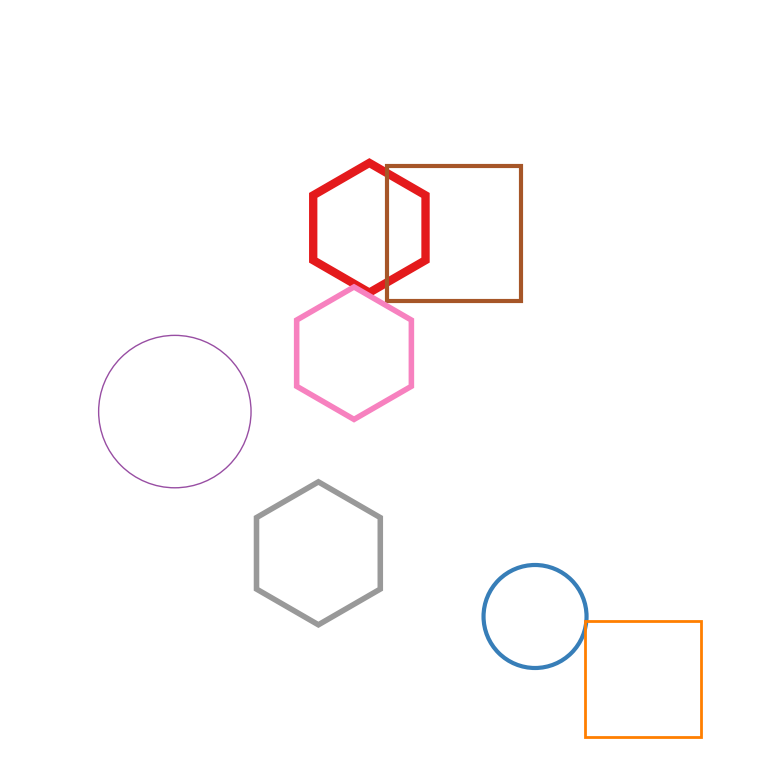[{"shape": "hexagon", "thickness": 3, "radius": 0.42, "center": [0.48, 0.704]}, {"shape": "circle", "thickness": 1.5, "radius": 0.33, "center": [0.695, 0.199]}, {"shape": "circle", "thickness": 0.5, "radius": 0.49, "center": [0.227, 0.465]}, {"shape": "square", "thickness": 1, "radius": 0.38, "center": [0.835, 0.118]}, {"shape": "square", "thickness": 1.5, "radius": 0.44, "center": [0.589, 0.697]}, {"shape": "hexagon", "thickness": 2, "radius": 0.43, "center": [0.46, 0.541]}, {"shape": "hexagon", "thickness": 2, "radius": 0.46, "center": [0.414, 0.281]}]